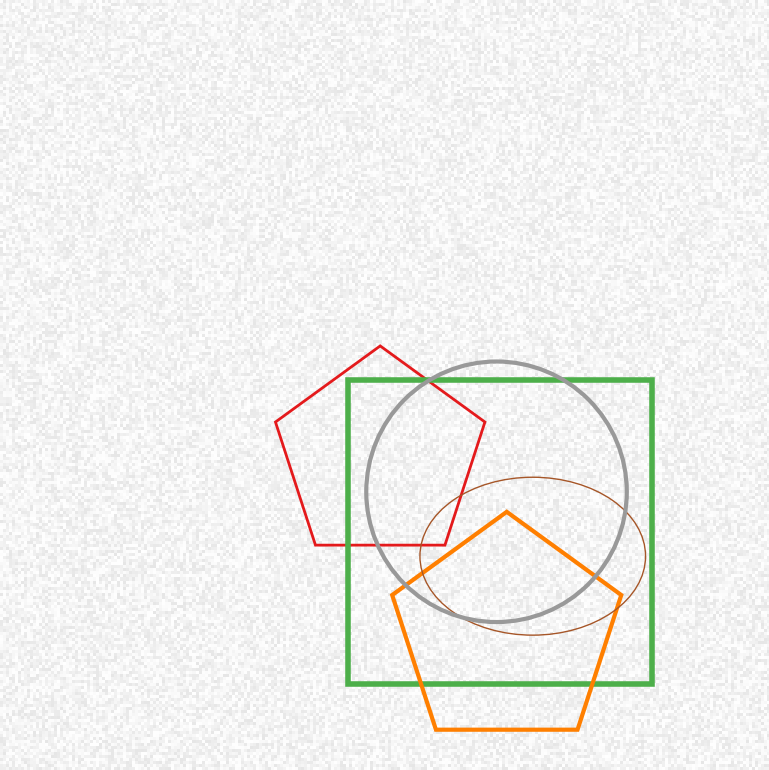[{"shape": "pentagon", "thickness": 1, "radius": 0.72, "center": [0.494, 0.408]}, {"shape": "square", "thickness": 2, "radius": 0.99, "center": [0.649, 0.309]}, {"shape": "pentagon", "thickness": 1.5, "radius": 0.78, "center": [0.658, 0.179]}, {"shape": "oval", "thickness": 0.5, "radius": 0.73, "center": [0.692, 0.278]}, {"shape": "circle", "thickness": 1.5, "radius": 0.85, "center": [0.645, 0.361]}]